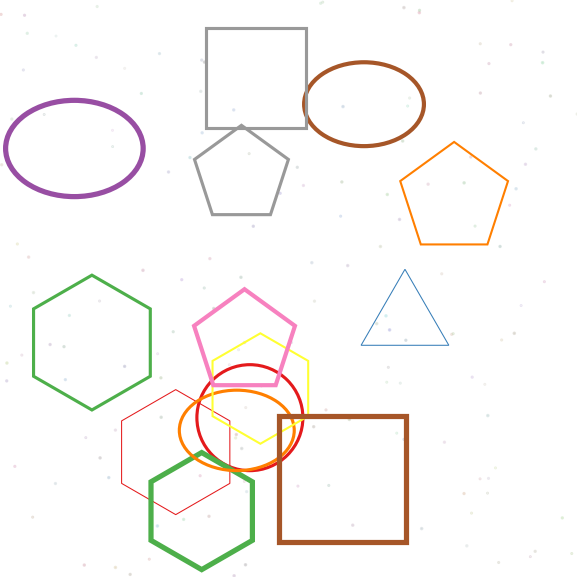[{"shape": "hexagon", "thickness": 0.5, "radius": 0.54, "center": [0.304, 0.216]}, {"shape": "circle", "thickness": 1.5, "radius": 0.46, "center": [0.433, 0.276]}, {"shape": "triangle", "thickness": 0.5, "radius": 0.44, "center": [0.701, 0.445]}, {"shape": "hexagon", "thickness": 2.5, "radius": 0.51, "center": [0.349, 0.114]}, {"shape": "hexagon", "thickness": 1.5, "radius": 0.58, "center": [0.159, 0.406]}, {"shape": "oval", "thickness": 2.5, "radius": 0.6, "center": [0.129, 0.742]}, {"shape": "pentagon", "thickness": 1, "radius": 0.49, "center": [0.786, 0.655]}, {"shape": "oval", "thickness": 1.5, "radius": 0.5, "center": [0.41, 0.254]}, {"shape": "hexagon", "thickness": 1, "radius": 0.48, "center": [0.451, 0.326]}, {"shape": "oval", "thickness": 2, "radius": 0.52, "center": [0.63, 0.819]}, {"shape": "square", "thickness": 2.5, "radius": 0.55, "center": [0.593, 0.169]}, {"shape": "pentagon", "thickness": 2, "radius": 0.46, "center": [0.423, 0.406]}, {"shape": "pentagon", "thickness": 1.5, "radius": 0.43, "center": [0.418, 0.697]}, {"shape": "square", "thickness": 1.5, "radius": 0.43, "center": [0.443, 0.864]}]